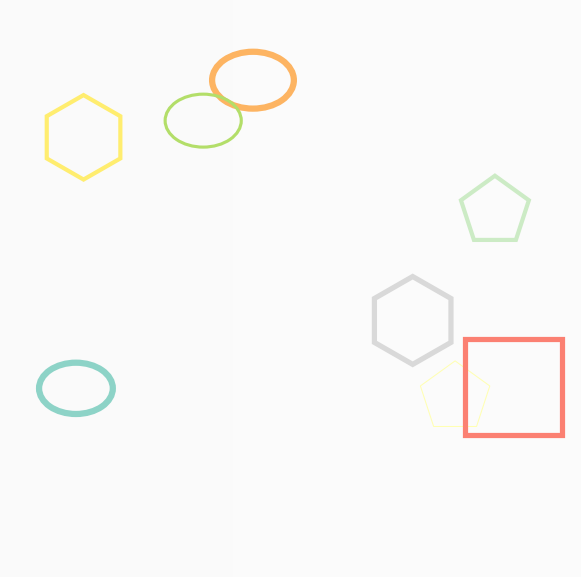[{"shape": "oval", "thickness": 3, "radius": 0.32, "center": [0.131, 0.327]}, {"shape": "pentagon", "thickness": 0.5, "radius": 0.31, "center": [0.783, 0.311]}, {"shape": "square", "thickness": 2.5, "radius": 0.42, "center": [0.883, 0.329]}, {"shape": "oval", "thickness": 3, "radius": 0.35, "center": [0.435, 0.86]}, {"shape": "oval", "thickness": 1.5, "radius": 0.33, "center": [0.35, 0.79]}, {"shape": "hexagon", "thickness": 2.5, "radius": 0.38, "center": [0.71, 0.444]}, {"shape": "pentagon", "thickness": 2, "radius": 0.31, "center": [0.851, 0.633]}, {"shape": "hexagon", "thickness": 2, "radius": 0.37, "center": [0.144, 0.761]}]